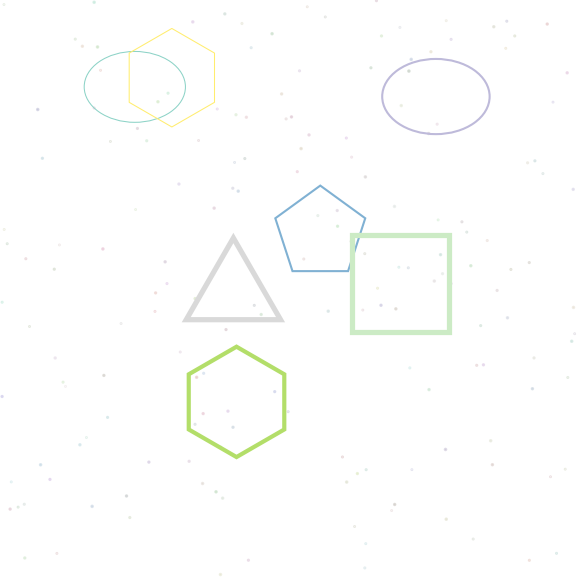[{"shape": "oval", "thickness": 0.5, "radius": 0.44, "center": [0.233, 0.849]}, {"shape": "oval", "thickness": 1, "radius": 0.47, "center": [0.755, 0.832]}, {"shape": "pentagon", "thickness": 1, "radius": 0.41, "center": [0.555, 0.596]}, {"shape": "hexagon", "thickness": 2, "radius": 0.48, "center": [0.41, 0.303]}, {"shape": "triangle", "thickness": 2.5, "radius": 0.47, "center": [0.404, 0.493]}, {"shape": "square", "thickness": 2.5, "radius": 0.42, "center": [0.694, 0.508]}, {"shape": "hexagon", "thickness": 0.5, "radius": 0.43, "center": [0.298, 0.865]}]